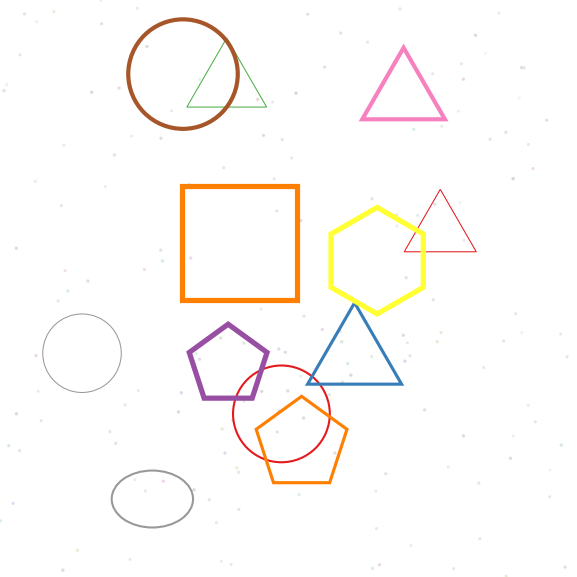[{"shape": "triangle", "thickness": 0.5, "radius": 0.36, "center": [0.762, 0.599]}, {"shape": "circle", "thickness": 1, "radius": 0.42, "center": [0.487, 0.282]}, {"shape": "triangle", "thickness": 1.5, "radius": 0.47, "center": [0.614, 0.381]}, {"shape": "triangle", "thickness": 0.5, "radius": 0.4, "center": [0.393, 0.854]}, {"shape": "pentagon", "thickness": 2.5, "radius": 0.35, "center": [0.395, 0.367]}, {"shape": "square", "thickness": 2.5, "radius": 0.49, "center": [0.415, 0.578]}, {"shape": "pentagon", "thickness": 1.5, "radius": 0.41, "center": [0.522, 0.23]}, {"shape": "hexagon", "thickness": 2.5, "radius": 0.46, "center": [0.653, 0.548]}, {"shape": "circle", "thickness": 2, "radius": 0.47, "center": [0.317, 0.871]}, {"shape": "triangle", "thickness": 2, "radius": 0.41, "center": [0.699, 0.834]}, {"shape": "circle", "thickness": 0.5, "radius": 0.34, "center": [0.142, 0.387]}, {"shape": "oval", "thickness": 1, "radius": 0.35, "center": [0.264, 0.135]}]